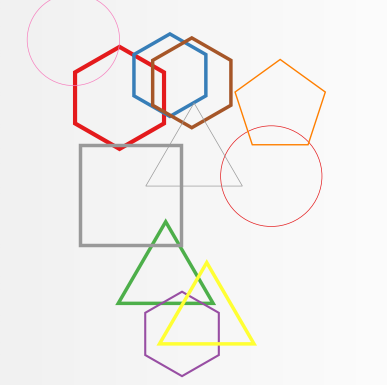[{"shape": "hexagon", "thickness": 3, "radius": 0.66, "center": [0.308, 0.746]}, {"shape": "circle", "thickness": 0.5, "radius": 0.65, "center": [0.7, 0.542]}, {"shape": "hexagon", "thickness": 2.5, "radius": 0.54, "center": [0.438, 0.805]}, {"shape": "triangle", "thickness": 2.5, "radius": 0.71, "center": [0.428, 0.283]}, {"shape": "hexagon", "thickness": 1.5, "radius": 0.55, "center": [0.47, 0.133]}, {"shape": "pentagon", "thickness": 1, "radius": 0.61, "center": [0.723, 0.723]}, {"shape": "triangle", "thickness": 2.5, "radius": 0.7, "center": [0.534, 0.177]}, {"shape": "hexagon", "thickness": 2.5, "radius": 0.58, "center": [0.495, 0.785]}, {"shape": "circle", "thickness": 0.5, "radius": 0.6, "center": [0.189, 0.897]}, {"shape": "triangle", "thickness": 0.5, "radius": 0.72, "center": [0.501, 0.589]}, {"shape": "square", "thickness": 2.5, "radius": 0.65, "center": [0.337, 0.494]}]